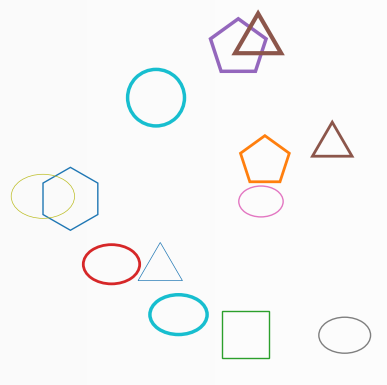[{"shape": "hexagon", "thickness": 1, "radius": 0.41, "center": [0.182, 0.484]}, {"shape": "triangle", "thickness": 0.5, "radius": 0.33, "center": [0.414, 0.304]}, {"shape": "pentagon", "thickness": 2, "radius": 0.33, "center": [0.684, 0.581]}, {"shape": "square", "thickness": 1, "radius": 0.3, "center": [0.633, 0.132]}, {"shape": "oval", "thickness": 2, "radius": 0.36, "center": [0.288, 0.314]}, {"shape": "pentagon", "thickness": 2.5, "radius": 0.38, "center": [0.615, 0.876]}, {"shape": "triangle", "thickness": 2, "radius": 0.29, "center": [0.857, 0.624]}, {"shape": "triangle", "thickness": 3, "radius": 0.34, "center": [0.666, 0.896]}, {"shape": "oval", "thickness": 1, "radius": 0.29, "center": [0.673, 0.477]}, {"shape": "oval", "thickness": 1, "radius": 0.33, "center": [0.89, 0.129]}, {"shape": "oval", "thickness": 0.5, "radius": 0.41, "center": [0.111, 0.49]}, {"shape": "oval", "thickness": 2.5, "radius": 0.37, "center": [0.461, 0.183]}, {"shape": "circle", "thickness": 2.5, "radius": 0.37, "center": [0.403, 0.746]}]